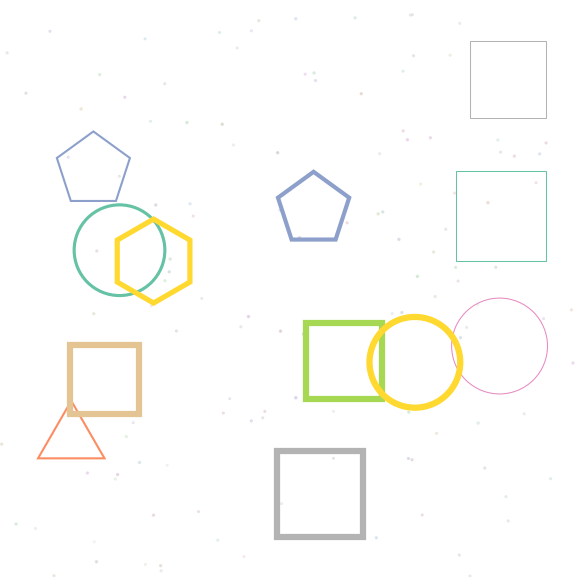[{"shape": "square", "thickness": 0.5, "radius": 0.39, "center": [0.868, 0.625]}, {"shape": "circle", "thickness": 1.5, "radius": 0.39, "center": [0.207, 0.566]}, {"shape": "triangle", "thickness": 1, "radius": 0.33, "center": [0.123, 0.239]}, {"shape": "pentagon", "thickness": 1, "radius": 0.33, "center": [0.162, 0.705]}, {"shape": "pentagon", "thickness": 2, "radius": 0.32, "center": [0.543, 0.637]}, {"shape": "circle", "thickness": 0.5, "radius": 0.41, "center": [0.865, 0.4]}, {"shape": "square", "thickness": 3, "radius": 0.33, "center": [0.596, 0.375]}, {"shape": "circle", "thickness": 3, "radius": 0.39, "center": [0.718, 0.372]}, {"shape": "hexagon", "thickness": 2.5, "radius": 0.36, "center": [0.266, 0.547]}, {"shape": "square", "thickness": 3, "radius": 0.3, "center": [0.181, 0.343]}, {"shape": "square", "thickness": 3, "radius": 0.37, "center": [0.554, 0.144]}, {"shape": "square", "thickness": 0.5, "radius": 0.33, "center": [0.88, 0.861]}]